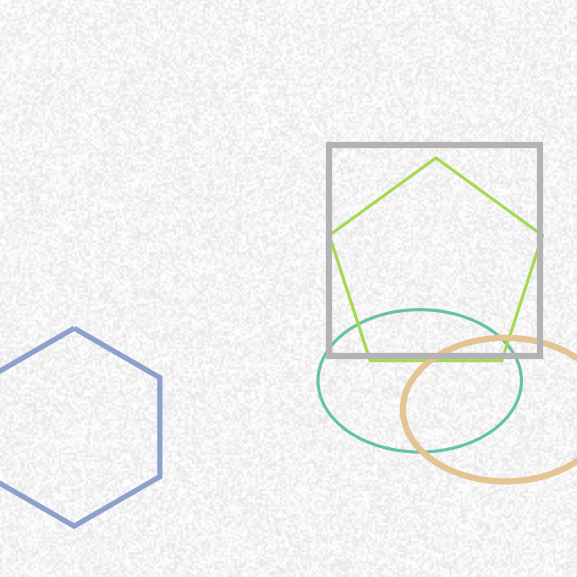[{"shape": "oval", "thickness": 1.5, "radius": 0.88, "center": [0.727, 0.34]}, {"shape": "hexagon", "thickness": 2.5, "radius": 0.86, "center": [0.128, 0.259]}, {"shape": "pentagon", "thickness": 1.5, "radius": 0.97, "center": [0.755, 0.532]}, {"shape": "oval", "thickness": 3, "radius": 0.89, "center": [0.875, 0.29]}, {"shape": "square", "thickness": 3, "radius": 0.91, "center": [0.753, 0.566]}]